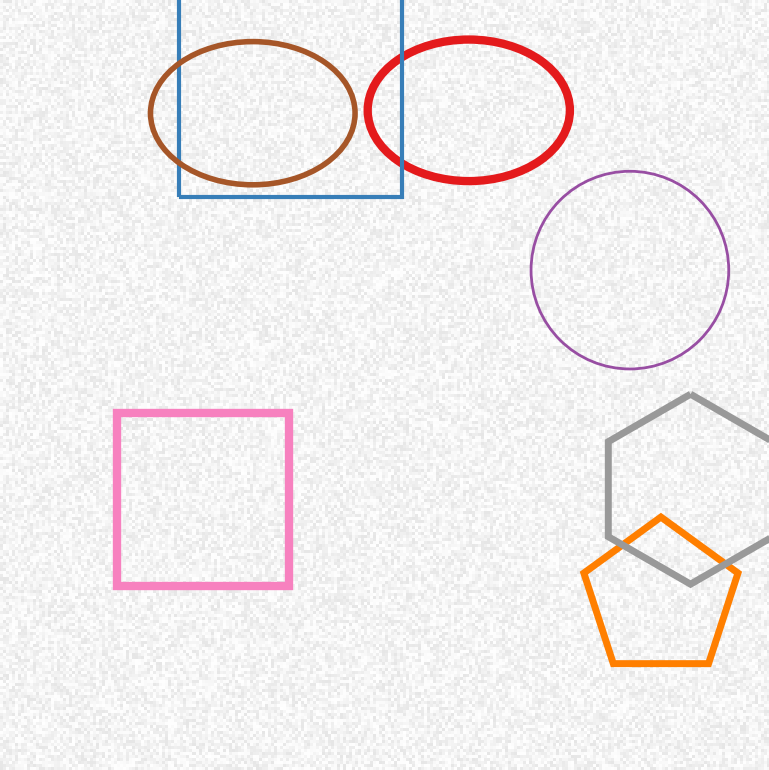[{"shape": "oval", "thickness": 3, "radius": 0.66, "center": [0.609, 0.857]}, {"shape": "square", "thickness": 1.5, "radius": 0.72, "center": [0.377, 0.889]}, {"shape": "circle", "thickness": 1, "radius": 0.64, "center": [0.818, 0.649]}, {"shape": "pentagon", "thickness": 2.5, "radius": 0.53, "center": [0.858, 0.223]}, {"shape": "oval", "thickness": 2, "radius": 0.66, "center": [0.328, 0.853]}, {"shape": "square", "thickness": 3, "radius": 0.56, "center": [0.263, 0.352]}, {"shape": "hexagon", "thickness": 2.5, "radius": 0.62, "center": [0.897, 0.365]}]